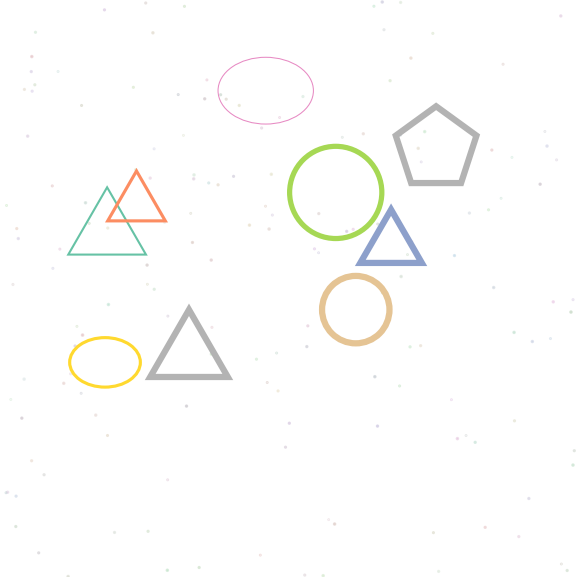[{"shape": "triangle", "thickness": 1, "radius": 0.39, "center": [0.185, 0.597]}, {"shape": "triangle", "thickness": 1.5, "radius": 0.29, "center": [0.236, 0.645]}, {"shape": "triangle", "thickness": 3, "radius": 0.31, "center": [0.677, 0.575]}, {"shape": "oval", "thickness": 0.5, "radius": 0.41, "center": [0.46, 0.842]}, {"shape": "circle", "thickness": 2.5, "radius": 0.4, "center": [0.581, 0.666]}, {"shape": "oval", "thickness": 1.5, "radius": 0.31, "center": [0.182, 0.372]}, {"shape": "circle", "thickness": 3, "radius": 0.29, "center": [0.616, 0.463]}, {"shape": "triangle", "thickness": 3, "radius": 0.39, "center": [0.327, 0.385]}, {"shape": "pentagon", "thickness": 3, "radius": 0.37, "center": [0.755, 0.742]}]